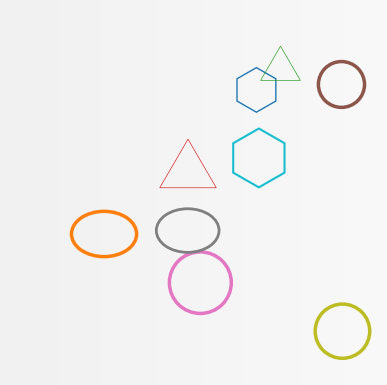[{"shape": "hexagon", "thickness": 1, "radius": 0.29, "center": [0.662, 0.766]}, {"shape": "oval", "thickness": 2.5, "radius": 0.42, "center": [0.269, 0.392]}, {"shape": "triangle", "thickness": 0.5, "radius": 0.3, "center": [0.724, 0.821]}, {"shape": "triangle", "thickness": 0.5, "radius": 0.42, "center": [0.485, 0.554]}, {"shape": "circle", "thickness": 2.5, "radius": 0.3, "center": [0.881, 0.781]}, {"shape": "circle", "thickness": 2.5, "radius": 0.4, "center": [0.517, 0.266]}, {"shape": "oval", "thickness": 2, "radius": 0.4, "center": [0.484, 0.401]}, {"shape": "circle", "thickness": 2.5, "radius": 0.35, "center": [0.884, 0.14]}, {"shape": "hexagon", "thickness": 1.5, "radius": 0.38, "center": [0.668, 0.59]}]